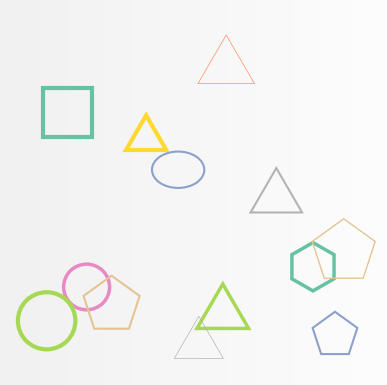[{"shape": "square", "thickness": 3, "radius": 0.32, "center": [0.173, 0.708]}, {"shape": "hexagon", "thickness": 2.5, "radius": 0.31, "center": [0.808, 0.307]}, {"shape": "triangle", "thickness": 0.5, "radius": 0.42, "center": [0.584, 0.825]}, {"shape": "pentagon", "thickness": 1.5, "radius": 0.3, "center": [0.865, 0.129]}, {"shape": "oval", "thickness": 1.5, "radius": 0.34, "center": [0.46, 0.559]}, {"shape": "circle", "thickness": 2.5, "radius": 0.3, "center": [0.223, 0.255]}, {"shape": "circle", "thickness": 3, "radius": 0.37, "center": [0.12, 0.167]}, {"shape": "triangle", "thickness": 2.5, "radius": 0.38, "center": [0.575, 0.185]}, {"shape": "triangle", "thickness": 3, "radius": 0.3, "center": [0.377, 0.64]}, {"shape": "pentagon", "thickness": 1.5, "radius": 0.38, "center": [0.288, 0.208]}, {"shape": "pentagon", "thickness": 1, "radius": 0.43, "center": [0.887, 0.346]}, {"shape": "triangle", "thickness": 1.5, "radius": 0.38, "center": [0.713, 0.487]}, {"shape": "triangle", "thickness": 0.5, "radius": 0.37, "center": [0.513, 0.105]}]